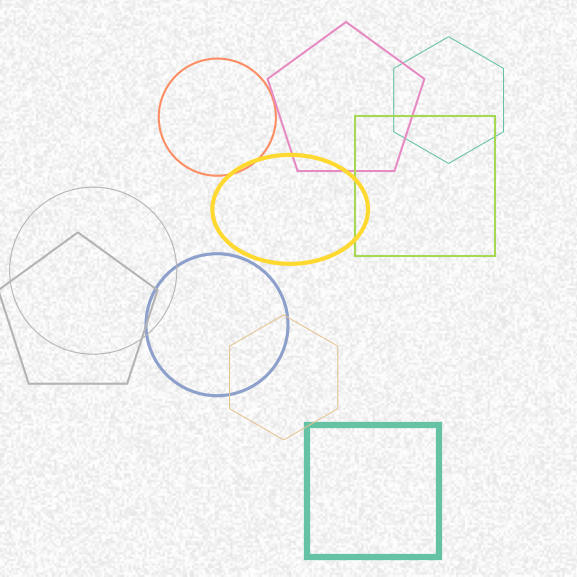[{"shape": "square", "thickness": 3, "radius": 0.57, "center": [0.646, 0.149]}, {"shape": "hexagon", "thickness": 0.5, "radius": 0.55, "center": [0.777, 0.826]}, {"shape": "circle", "thickness": 1, "radius": 0.51, "center": [0.376, 0.796]}, {"shape": "circle", "thickness": 1.5, "radius": 0.61, "center": [0.376, 0.437]}, {"shape": "pentagon", "thickness": 1, "radius": 0.71, "center": [0.599, 0.818]}, {"shape": "square", "thickness": 1, "radius": 0.61, "center": [0.737, 0.677]}, {"shape": "oval", "thickness": 2, "radius": 0.67, "center": [0.503, 0.637]}, {"shape": "hexagon", "thickness": 0.5, "radius": 0.54, "center": [0.491, 0.346]}, {"shape": "circle", "thickness": 0.5, "radius": 0.72, "center": [0.161, 0.53]}, {"shape": "pentagon", "thickness": 1, "radius": 0.72, "center": [0.135, 0.452]}]